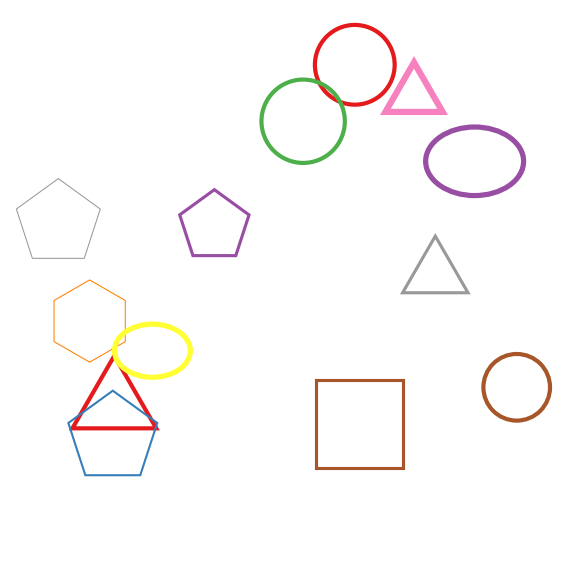[{"shape": "circle", "thickness": 2, "radius": 0.35, "center": [0.614, 0.887]}, {"shape": "triangle", "thickness": 2, "radius": 0.42, "center": [0.198, 0.299]}, {"shape": "pentagon", "thickness": 1, "radius": 0.4, "center": [0.195, 0.242]}, {"shape": "circle", "thickness": 2, "radius": 0.36, "center": [0.525, 0.789]}, {"shape": "pentagon", "thickness": 1.5, "radius": 0.32, "center": [0.371, 0.608]}, {"shape": "oval", "thickness": 2.5, "radius": 0.42, "center": [0.822, 0.72]}, {"shape": "hexagon", "thickness": 0.5, "radius": 0.36, "center": [0.155, 0.443]}, {"shape": "oval", "thickness": 2.5, "radius": 0.33, "center": [0.264, 0.392]}, {"shape": "square", "thickness": 1.5, "radius": 0.38, "center": [0.622, 0.265]}, {"shape": "circle", "thickness": 2, "radius": 0.29, "center": [0.895, 0.328]}, {"shape": "triangle", "thickness": 3, "radius": 0.29, "center": [0.717, 0.834]}, {"shape": "triangle", "thickness": 1.5, "radius": 0.33, "center": [0.754, 0.525]}, {"shape": "pentagon", "thickness": 0.5, "radius": 0.38, "center": [0.101, 0.614]}]